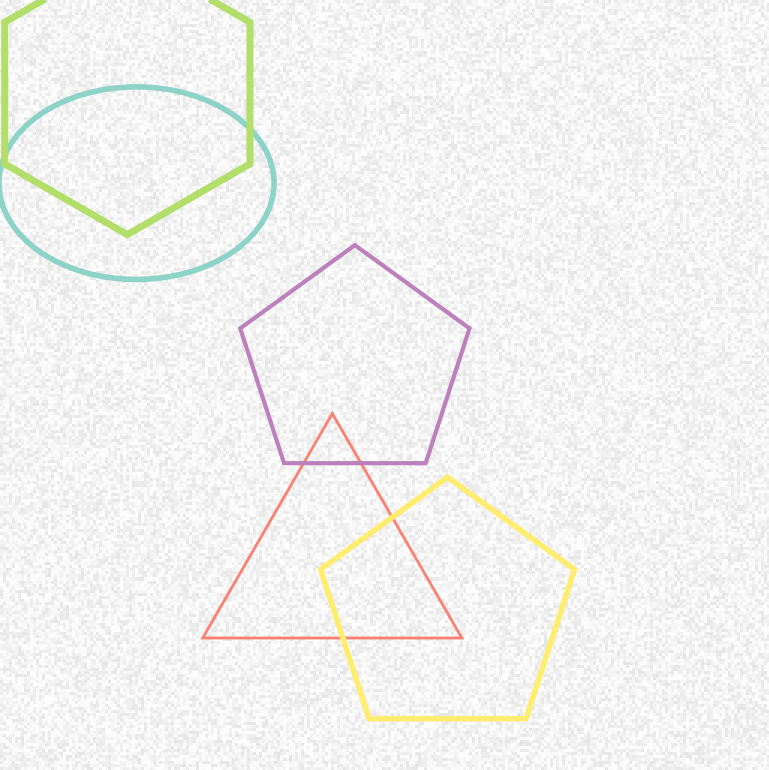[{"shape": "oval", "thickness": 2, "radius": 0.89, "center": [0.177, 0.762]}, {"shape": "triangle", "thickness": 1, "radius": 0.97, "center": [0.432, 0.269]}, {"shape": "hexagon", "thickness": 2.5, "radius": 0.92, "center": [0.165, 0.879]}, {"shape": "pentagon", "thickness": 1.5, "radius": 0.78, "center": [0.461, 0.525]}, {"shape": "pentagon", "thickness": 2, "radius": 0.87, "center": [0.581, 0.207]}]